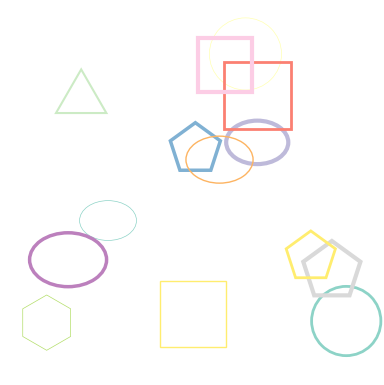[{"shape": "oval", "thickness": 0.5, "radius": 0.37, "center": [0.281, 0.427]}, {"shape": "circle", "thickness": 2, "radius": 0.45, "center": [0.899, 0.166]}, {"shape": "circle", "thickness": 0.5, "radius": 0.47, "center": [0.638, 0.86]}, {"shape": "oval", "thickness": 3, "radius": 0.4, "center": [0.668, 0.63]}, {"shape": "square", "thickness": 2, "radius": 0.44, "center": [0.669, 0.751]}, {"shape": "pentagon", "thickness": 2.5, "radius": 0.34, "center": [0.507, 0.613]}, {"shape": "oval", "thickness": 1, "radius": 0.44, "center": [0.57, 0.585]}, {"shape": "hexagon", "thickness": 0.5, "radius": 0.36, "center": [0.121, 0.162]}, {"shape": "square", "thickness": 3, "radius": 0.35, "center": [0.585, 0.83]}, {"shape": "pentagon", "thickness": 3, "radius": 0.39, "center": [0.862, 0.296]}, {"shape": "oval", "thickness": 2.5, "radius": 0.5, "center": [0.177, 0.325]}, {"shape": "triangle", "thickness": 1.5, "radius": 0.38, "center": [0.211, 0.744]}, {"shape": "square", "thickness": 1, "radius": 0.43, "center": [0.502, 0.184]}, {"shape": "pentagon", "thickness": 2, "radius": 0.34, "center": [0.807, 0.333]}]